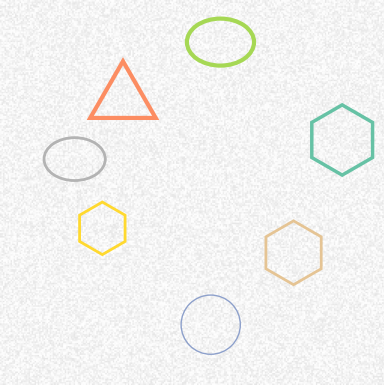[{"shape": "hexagon", "thickness": 2.5, "radius": 0.46, "center": [0.889, 0.636]}, {"shape": "triangle", "thickness": 3, "radius": 0.49, "center": [0.319, 0.743]}, {"shape": "circle", "thickness": 1, "radius": 0.38, "center": [0.547, 0.157]}, {"shape": "oval", "thickness": 3, "radius": 0.44, "center": [0.573, 0.891]}, {"shape": "hexagon", "thickness": 2, "radius": 0.34, "center": [0.266, 0.407]}, {"shape": "hexagon", "thickness": 2, "radius": 0.41, "center": [0.762, 0.343]}, {"shape": "oval", "thickness": 2, "radius": 0.4, "center": [0.194, 0.587]}]